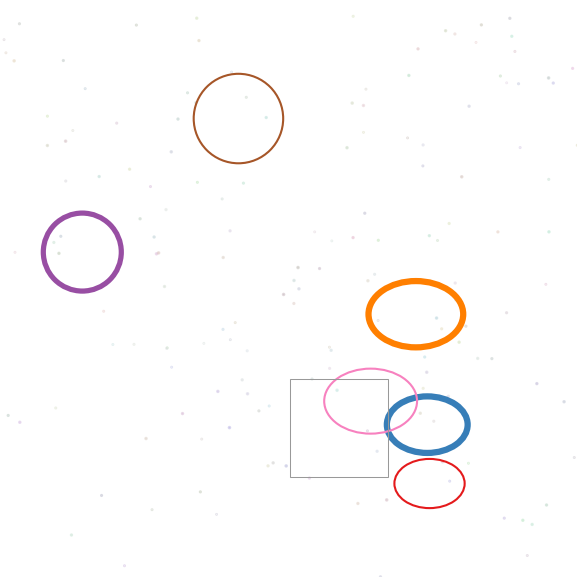[{"shape": "oval", "thickness": 1, "radius": 0.3, "center": [0.744, 0.162]}, {"shape": "oval", "thickness": 3, "radius": 0.35, "center": [0.74, 0.264]}, {"shape": "circle", "thickness": 2.5, "radius": 0.34, "center": [0.143, 0.563]}, {"shape": "oval", "thickness": 3, "radius": 0.41, "center": [0.72, 0.455]}, {"shape": "circle", "thickness": 1, "radius": 0.39, "center": [0.413, 0.794]}, {"shape": "oval", "thickness": 1, "radius": 0.4, "center": [0.642, 0.305]}, {"shape": "square", "thickness": 0.5, "radius": 0.42, "center": [0.587, 0.258]}]